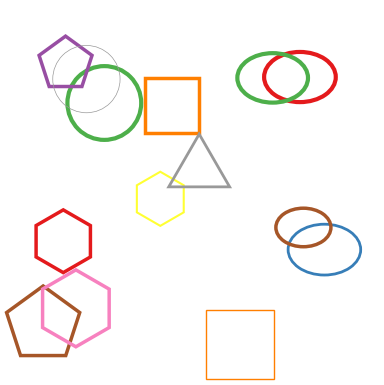[{"shape": "hexagon", "thickness": 2.5, "radius": 0.41, "center": [0.164, 0.373]}, {"shape": "oval", "thickness": 3, "radius": 0.47, "center": [0.779, 0.8]}, {"shape": "oval", "thickness": 2, "radius": 0.47, "center": [0.843, 0.352]}, {"shape": "circle", "thickness": 3, "radius": 0.48, "center": [0.271, 0.732]}, {"shape": "oval", "thickness": 3, "radius": 0.46, "center": [0.708, 0.798]}, {"shape": "pentagon", "thickness": 2.5, "radius": 0.36, "center": [0.17, 0.834]}, {"shape": "square", "thickness": 2.5, "radius": 0.35, "center": [0.447, 0.726]}, {"shape": "square", "thickness": 1, "radius": 0.44, "center": [0.623, 0.105]}, {"shape": "hexagon", "thickness": 1.5, "radius": 0.35, "center": [0.416, 0.484]}, {"shape": "oval", "thickness": 2.5, "radius": 0.36, "center": [0.788, 0.409]}, {"shape": "pentagon", "thickness": 2.5, "radius": 0.5, "center": [0.112, 0.157]}, {"shape": "hexagon", "thickness": 2.5, "radius": 0.5, "center": [0.197, 0.199]}, {"shape": "triangle", "thickness": 2, "radius": 0.46, "center": [0.517, 0.56]}, {"shape": "circle", "thickness": 0.5, "radius": 0.44, "center": [0.224, 0.795]}]